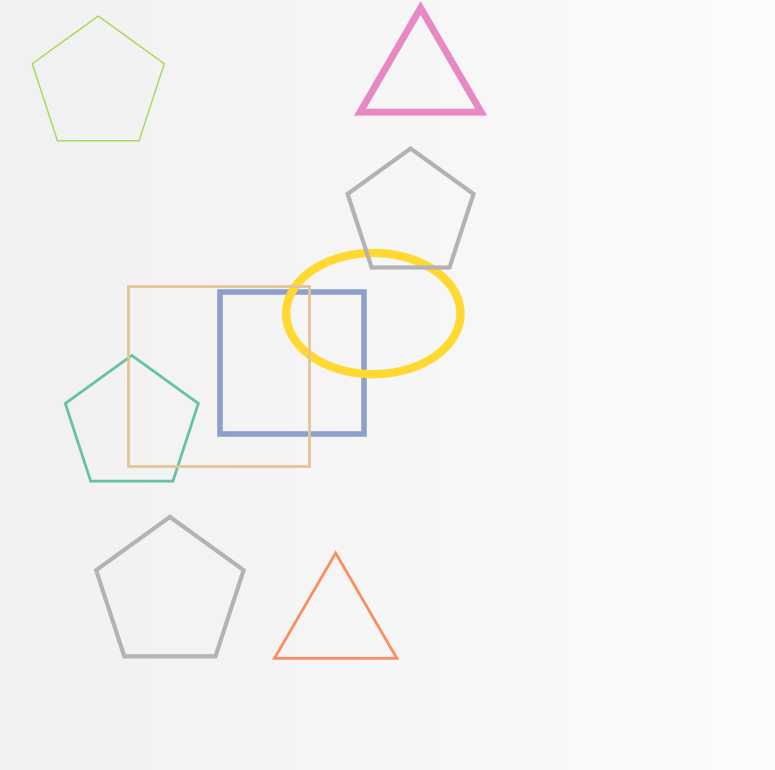[{"shape": "pentagon", "thickness": 1, "radius": 0.45, "center": [0.17, 0.448]}, {"shape": "triangle", "thickness": 1, "radius": 0.46, "center": [0.433, 0.191]}, {"shape": "square", "thickness": 2, "radius": 0.46, "center": [0.377, 0.529]}, {"shape": "triangle", "thickness": 2.5, "radius": 0.45, "center": [0.543, 0.899]}, {"shape": "pentagon", "thickness": 0.5, "radius": 0.45, "center": [0.127, 0.89]}, {"shape": "oval", "thickness": 3, "radius": 0.56, "center": [0.482, 0.593]}, {"shape": "square", "thickness": 1, "radius": 0.58, "center": [0.282, 0.512]}, {"shape": "pentagon", "thickness": 1.5, "radius": 0.43, "center": [0.53, 0.722]}, {"shape": "pentagon", "thickness": 1.5, "radius": 0.5, "center": [0.219, 0.229]}]